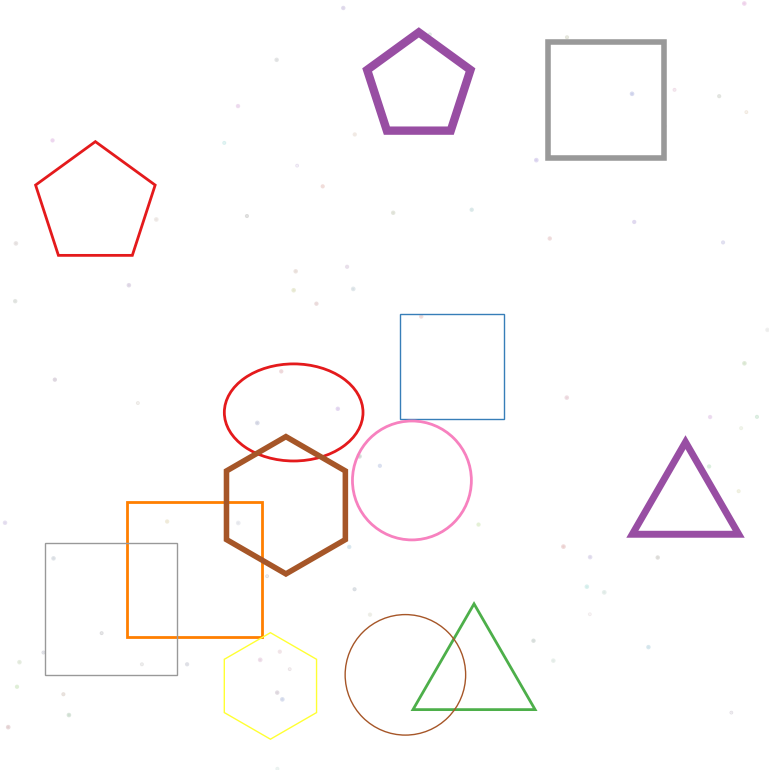[{"shape": "pentagon", "thickness": 1, "radius": 0.41, "center": [0.124, 0.734]}, {"shape": "oval", "thickness": 1, "radius": 0.45, "center": [0.381, 0.464]}, {"shape": "square", "thickness": 0.5, "radius": 0.34, "center": [0.587, 0.524]}, {"shape": "triangle", "thickness": 1, "radius": 0.46, "center": [0.616, 0.124]}, {"shape": "triangle", "thickness": 2.5, "radius": 0.4, "center": [0.89, 0.346]}, {"shape": "pentagon", "thickness": 3, "radius": 0.35, "center": [0.544, 0.887]}, {"shape": "square", "thickness": 1, "radius": 0.44, "center": [0.252, 0.261]}, {"shape": "hexagon", "thickness": 0.5, "radius": 0.35, "center": [0.351, 0.109]}, {"shape": "circle", "thickness": 0.5, "radius": 0.39, "center": [0.526, 0.124]}, {"shape": "hexagon", "thickness": 2, "radius": 0.45, "center": [0.371, 0.344]}, {"shape": "circle", "thickness": 1, "radius": 0.39, "center": [0.535, 0.376]}, {"shape": "square", "thickness": 2, "radius": 0.37, "center": [0.787, 0.87]}, {"shape": "square", "thickness": 0.5, "radius": 0.43, "center": [0.145, 0.209]}]